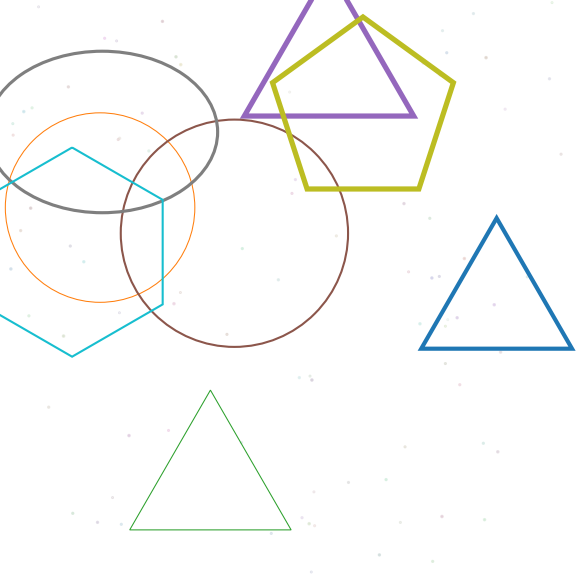[{"shape": "triangle", "thickness": 2, "radius": 0.75, "center": [0.86, 0.471]}, {"shape": "circle", "thickness": 0.5, "radius": 0.82, "center": [0.173, 0.64]}, {"shape": "triangle", "thickness": 0.5, "radius": 0.81, "center": [0.364, 0.162]}, {"shape": "triangle", "thickness": 2.5, "radius": 0.85, "center": [0.57, 0.883]}, {"shape": "circle", "thickness": 1, "radius": 0.98, "center": [0.406, 0.595]}, {"shape": "oval", "thickness": 1.5, "radius": 1.0, "center": [0.177, 0.771]}, {"shape": "pentagon", "thickness": 2.5, "radius": 0.82, "center": [0.629, 0.805]}, {"shape": "hexagon", "thickness": 1, "radius": 0.91, "center": [0.125, 0.563]}]